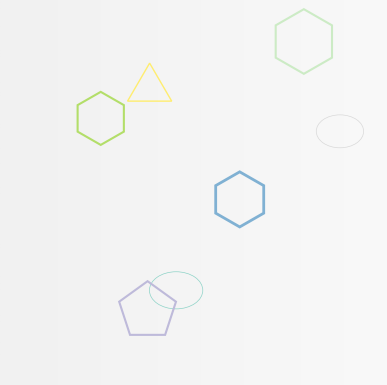[{"shape": "oval", "thickness": 0.5, "radius": 0.34, "center": [0.454, 0.246]}, {"shape": "pentagon", "thickness": 1.5, "radius": 0.39, "center": [0.381, 0.193]}, {"shape": "hexagon", "thickness": 2, "radius": 0.36, "center": [0.619, 0.482]}, {"shape": "hexagon", "thickness": 1.5, "radius": 0.34, "center": [0.26, 0.693]}, {"shape": "oval", "thickness": 0.5, "radius": 0.31, "center": [0.877, 0.659]}, {"shape": "hexagon", "thickness": 1.5, "radius": 0.42, "center": [0.784, 0.892]}, {"shape": "triangle", "thickness": 1, "radius": 0.33, "center": [0.386, 0.77]}]